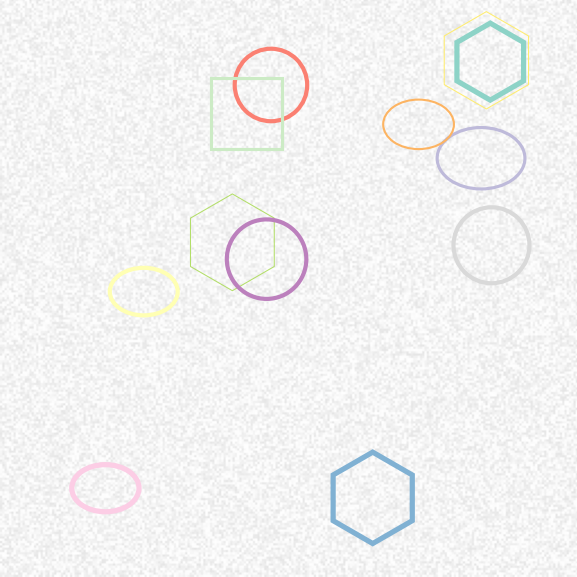[{"shape": "hexagon", "thickness": 2.5, "radius": 0.33, "center": [0.849, 0.892]}, {"shape": "oval", "thickness": 2, "radius": 0.29, "center": [0.249, 0.494]}, {"shape": "oval", "thickness": 1.5, "radius": 0.38, "center": [0.833, 0.725]}, {"shape": "circle", "thickness": 2, "radius": 0.31, "center": [0.469, 0.852]}, {"shape": "hexagon", "thickness": 2.5, "radius": 0.4, "center": [0.645, 0.137]}, {"shape": "oval", "thickness": 1, "radius": 0.31, "center": [0.725, 0.784]}, {"shape": "hexagon", "thickness": 0.5, "radius": 0.42, "center": [0.402, 0.58]}, {"shape": "oval", "thickness": 2.5, "radius": 0.29, "center": [0.182, 0.154]}, {"shape": "circle", "thickness": 2, "radius": 0.33, "center": [0.851, 0.574]}, {"shape": "circle", "thickness": 2, "radius": 0.34, "center": [0.462, 0.55]}, {"shape": "square", "thickness": 1.5, "radius": 0.31, "center": [0.427, 0.803]}, {"shape": "hexagon", "thickness": 0.5, "radius": 0.42, "center": [0.842, 0.895]}]